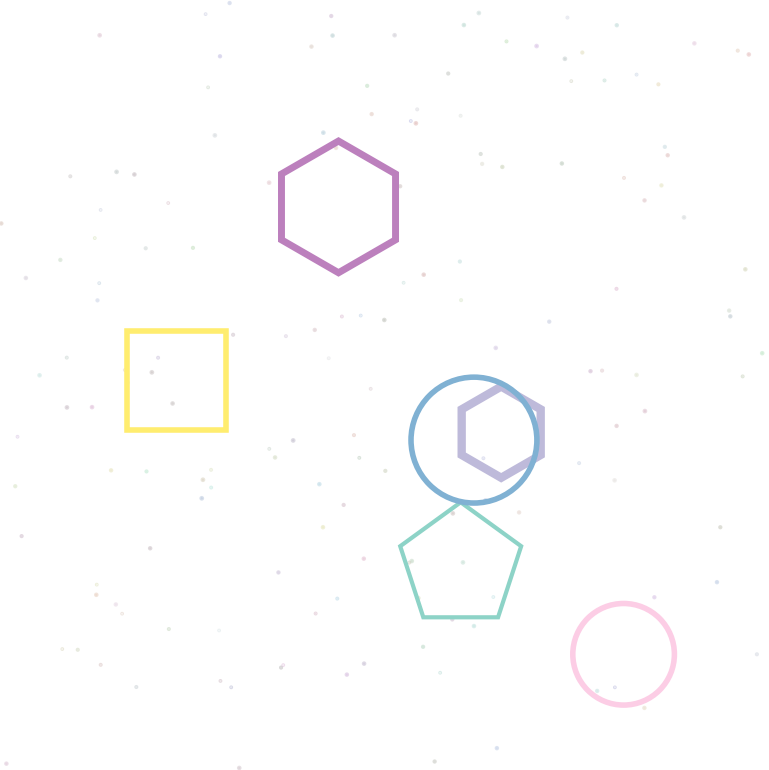[{"shape": "pentagon", "thickness": 1.5, "radius": 0.41, "center": [0.598, 0.265]}, {"shape": "hexagon", "thickness": 3, "radius": 0.3, "center": [0.651, 0.439]}, {"shape": "circle", "thickness": 2, "radius": 0.41, "center": [0.616, 0.428]}, {"shape": "circle", "thickness": 2, "radius": 0.33, "center": [0.81, 0.15]}, {"shape": "hexagon", "thickness": 2.5, "radius": 0.43, "center": [0.44, 0.731]}, {"shape": "square", "thickness": 2, "radius": 0.32, "center": [0.229, 0.506]}]